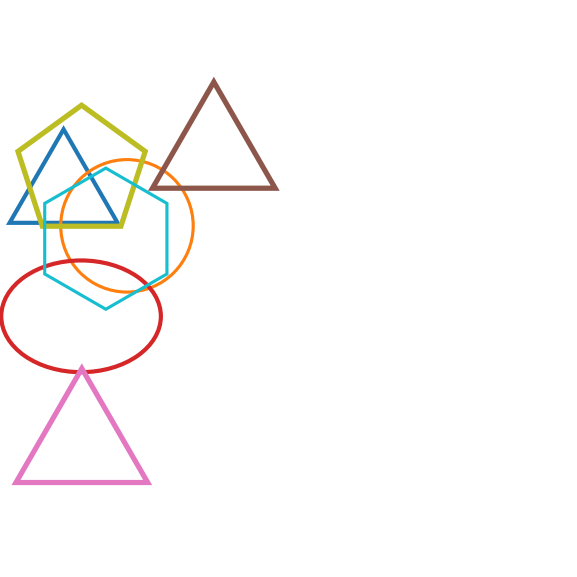[{"shape": "triangle", "thickness": 2, "radius": 0.54, "center": [0.11, 0.667]}, {"shape": "circle", "thickness": 1.5, "radius": 0.57, "center": [0.22, 0.608]}, {"shape": "oval", "thickness": 2, "radius": 0.69, "center": [0.14, 0.451]}, {"shape": "triangle", "thickness": 2.5, "radius": 0.61, "center": [0.37, 0.735]}, {"shape": "triangle", "thickness": 2.5, "radius": 0.66, "center": [0.142, 0.229]}, {"shape": "pentagon", "thickness": 2.5, "radius": 0.58, "center": [0.141, 0.701]}, {"shape": "hexagon", "thickness": 1.5, "radius": 0.61, "center": [0.183, 0.586]}]